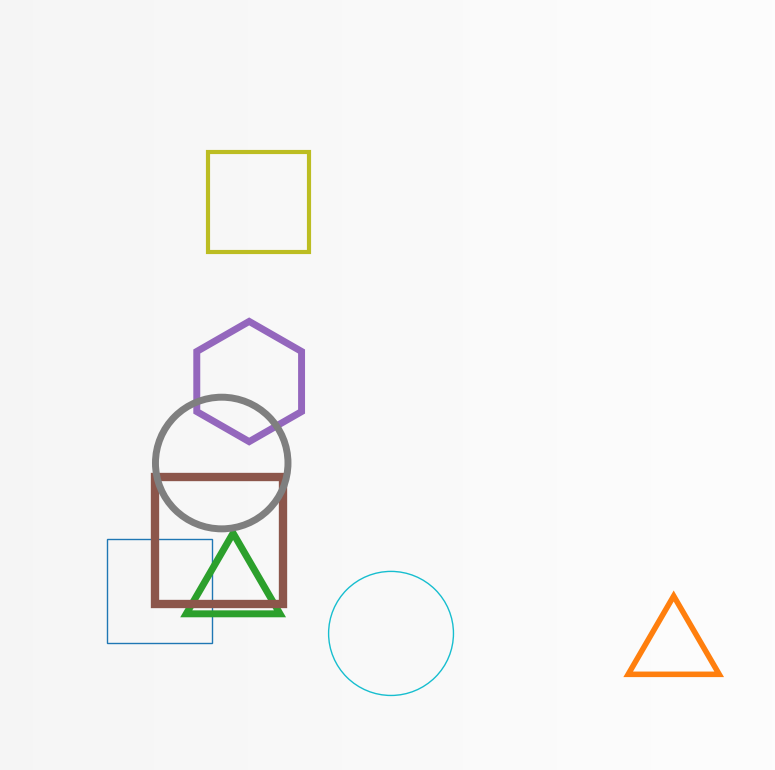[{"shape": "square", "thickness": 0.5, "radius": 0.34, "center": [0.206, 0.232]}, {"shape": "triangle", "thickness": 2, "radius": 0.34, "center": [0.869, 0.158]}, {"shape": "triangle", "thickness": 2.5, "radius": 0.35, "center": [0.301, 0.238]}, {"shape": "hexagon", "thickness": 2.5, "radius": 0.39, "center": [0.322, 0.505]}, {"shape": "square", "thickness": 3, "radius": 0.41, "center": [0.283, 0.298]}, {"shape": "circle", "thickness": 2.5, "radius": 0.43, "center": [0.286, 0.399]}, {"shape": "square", "thickness": 1.5, "radius": 0.33, "center": [0.333, 0.738]}, {"shape": "circle", "thickness": 0.5, "radius": 0.4, "center": [0.505, 0.177]}]